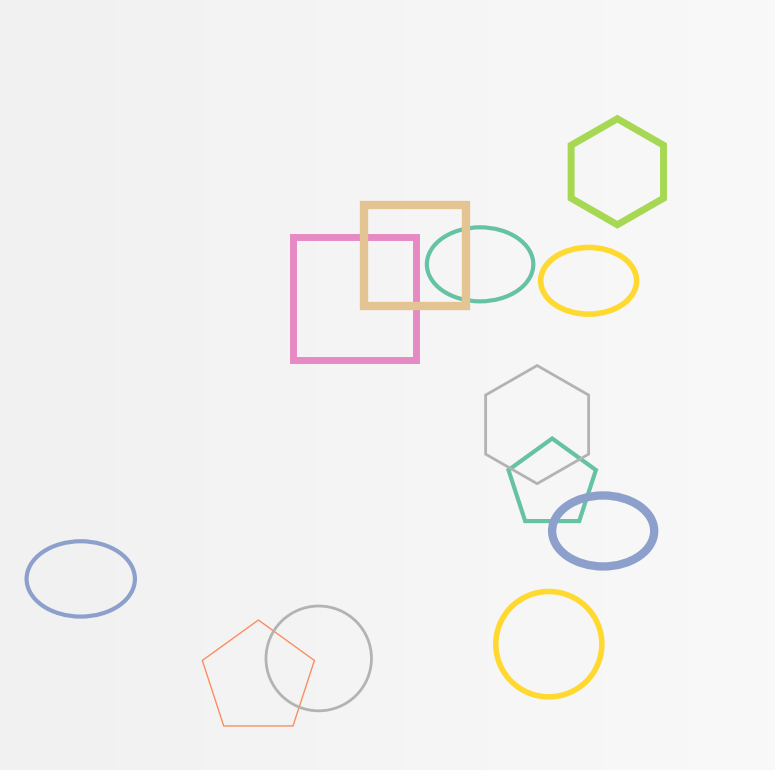[{"shape": "oval", "thickness": 1.5, "radius": 0.34, "center": [0.619, 0.657]}, {"shape": "pentagon", "thickness": 1.5, "radius": 0.3, "center": [0.713, 0.371]}, {"shape": "pentagon", "thickness": 0.5, "radius": 0.38, "center": [0.333, 0.119]}, {"shape": "oval", "thickness": 3, "radius": 0.33, "center": [0.778, 0.31]}, {"shape": "oval", "thickness": 1.5, "radius": 0.35, "center": [0.104, 0.248]}, {"shape": "square", "thickness": 2.5, "radius": 0.4, "center": [0.458, 0.612]}, {"shape": "hexagon", "thickness": 2.5, "radius": 0.34, "center": [0.797, 0.777]}, {"shape": "oval", "thickness": 2, "radius": 0.31, "center": [0.76, 0.635]}, {"shape": "circle", "thickness": 2, "radius": 0.34, "center": [0.708, 0.163]}, {"shape": "square", "thickness": 3, "radius": 0.33, "center": [0.536, 0.668]}, {"shape": "circle", "thickness": 1, "radius": 0.34, "center": [0.411, 0.145]}, {"shape": "hexagon", "thickness": 1, "radius": 0.38, "center": [0.693, 0.449]}]